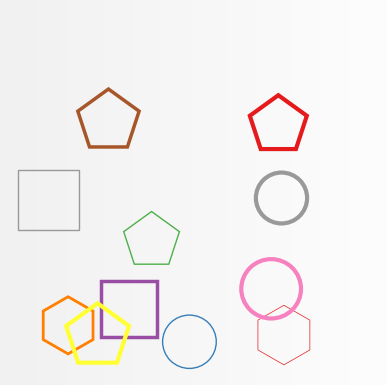[{"shape": "hexagon", "thickness": 0.5, "radius": 0.39, "center": [0.733, 0.13]}, {"shape": "pentagon", "thickness": 3, "radius": 0.39, "center": [0.718, 0.675]}, {"shape": "circle", "thickness": 1, "radius": 0.35, "center": [0.489, 0.112]}, {"shape": "pentagon", "thickness": 1, "radius": 0.38, "center": [0.391, 0.375]}, {"shape": "square", "thickness": 2.5, "radius": 0.36, "center": [0.333, 0.197]}, {"shape": "hexagon", "thickness": 2, "radius": 0.37, "center": [0.176, 0.155]}, {"shape": "pentagon", "thickness": 3, "radius": 0.43, "center": [0.252, 0.127]}, {"shape": "pentagon", "thickness": 2.5, "radius": 0.42, "center": [0.28, 0.686]}, {"shape": "circle", "thickness": 3, "radius": 0.39, "center": [0.7, 0.25]}, {"shape": "square", "thickness": 1, "radius": 0.39, "center": [0.125, 0.482]}, {"shape": "circle", "thickness": 3, "radius": 0.33, "center": [0.726, 0.486]}]